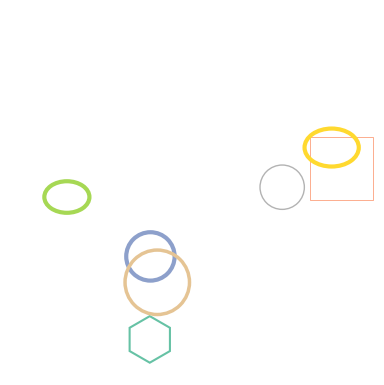[{"shape": "hexagon", "thickness": 1.5, "radius": 0.3, "center": [0.389, 0.118]}, {"shape": "square", "thickness": 0.5, "radius": 0.41, "center": [0.888, 0.562]}, {"shape": "circle", "thickness": 3, "radius": 0.31, "center": [0.391, 0.334]}, {"shape": "oval", "thickness": 3, "radius": 0.29, "center": [0.174, 0.488]}, {"shape": "oval", "thickness": 3, "radius": 0.35, "center": [0.861, 0.617]}, {"shape": "circle", "thickness": 2.5, "radius": 0.42, "center": [0.408, 0.267]}, {"shape": "circle", "thickness": 1, "radius": 0.29, "center": [0.733, 0.514]}]